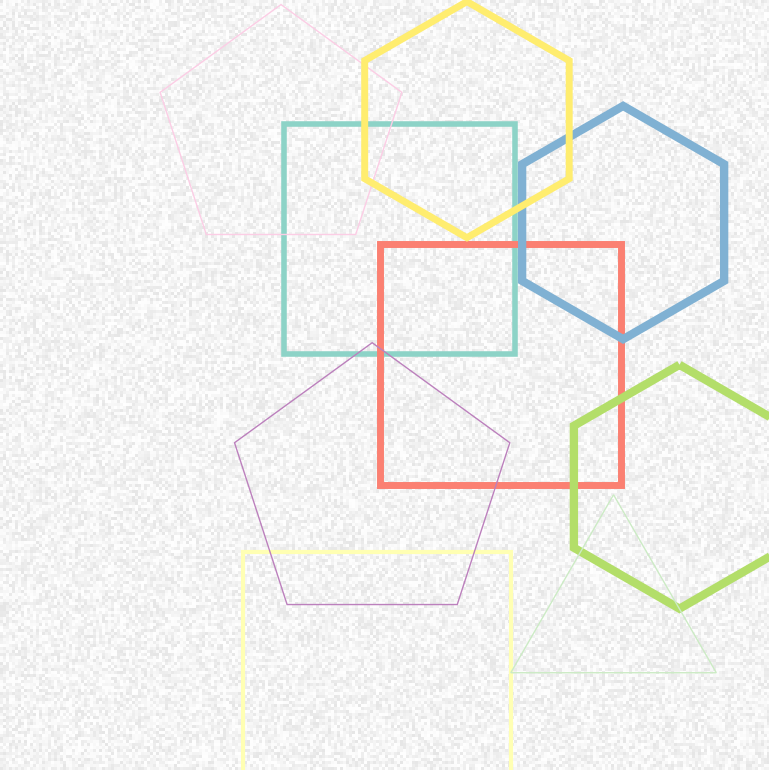[{"shape": "square", "thickness": 2, "radius": 0.75, "center": [0.519, 0.69]}, {"shape": "square", "thickness": 1.5, "radius": 0.87, "center": [0.489, 0.108]}, {"shape": "square", "thickness": 2.5, "radius": 0.78, "center": [0.65, 0.527]}, {"shape": "hexagon", "thickness": 3, "radius": 0.76, "center": [0.809, 0.711]}, {"shape": "hexagon", "thickness": 3, "radius": 0.79, "center": [0.882, 0.368]}, {"shape": "pentagon", "thickness": 0.5, "radius": 0.83, "center": [0.365, 0.829]}, {"shape": "pentagon", "thickness": 0.5, "radius": 0.94, "center": [0.483, 0.367]}, {"shape": "triangle", "thickness": 0.5, "radius": 0.77, "center": [0.797, 0.203]}, {"shape": "hexagon", "thickness": 2.5, "radius": 0.77, "center": [0.606, 0.845]}]